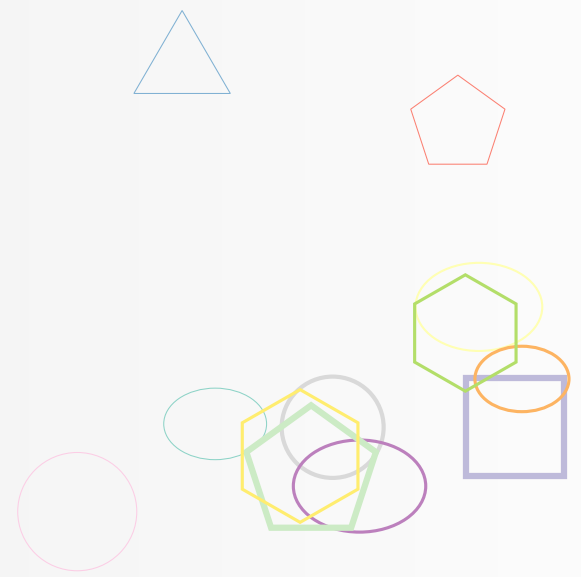[{"shape": "oval", "thickness": 0.5, "radius": 0.44, "center": [0.37, 0.265]}, {"shape": "oval", "thickness": 1, "radius": 0.55, "center": [0.824, 0.468]}, {"shape": "square", "thickness": 3, "radius": 0.42, "center": [0.886, 0.26]}, {"shape": "pentagon", "thickness": 0.5, "radius": 0.43, "center": [0.788, 0.784]}, {"shape": "triangle", "thickness": 0.5, "radius": 0.48, "center": [0.313, 0.885]}, {"shape": "oval", "thickness": 1.5, "radius": 0.4, "center": [0.898, 0.343]}, {"shape": "hexagon", "thickness": 1.5, "radius": 0.5, "center": [0.801, 0.423]}, {"shape": "circle", "thickness": 0.5, "radius": 0.51, "center": [0.133, 0.113]}, {"shape": "circle", "thickness": 2, "radius": 0.44, "center": [0.572, 0.259]}, {"shape": "oval", "thickness": 1.5, "radius": 0.57, "center": [0.619, 0.157]}, {"shape": "pentagon", "thickness": 3, "radius": 0.59, "center": [0.535, 0.18]}, {"shape": "hexagon", "thickness": 1.5, "radius": 0.57, "center": [0.516, 0.21]}]